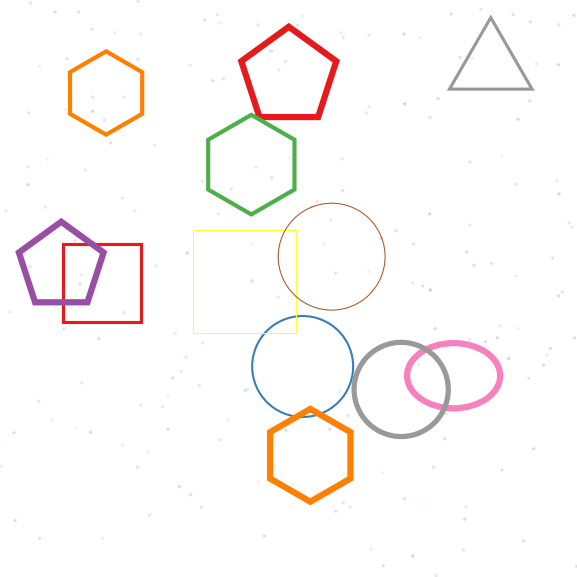[{"shape": "square", "thickness": 1.5, "radius": 0.34, "center": [0.176, 0.509]}, {"shape": "pentagon", "thickness": 3, "radius": 0.43, "center": [0.5, 0.866]}, {"shape": "circle", "thickness": 1, "radius": 0.44, "center": [0.524, 0.365]}, {"shape": "hexagon", "thickness": 2, "radius": 0.43, "center": [0.435, 0.714]}, {"shape": "pentagon", "thickness": 3, "radius": 0.39, "center": [0.106, 0.538]}, {"shape": "hexagon", "thickness": 3, "radius": 0.4, "center": [0.537, 0.211]}, {"shape": "hexagon", "thickness": 2, "radius": 0.36, "center": [0.184, 0.838]}, {"shape": "square", "thickness": 0.5, "radius": 0.45, "center": [0.424, 0.512]}, {"shape": "circle", "thickness": 0.5, "radius": 0.46, "center": [0.574, 0.555]}, {"shape": "oval", "thickness": 3, "radius": 0.4, "center": [0.786, 0.349]}, {"shape": "circle", "thickness": 2.5, "radius": 0.41, "center": [0.695, 0.325]}, {"shape": "triangle", "thickness": 1.5, "radius": 0.41, "center": [0.85, 0.886]}]